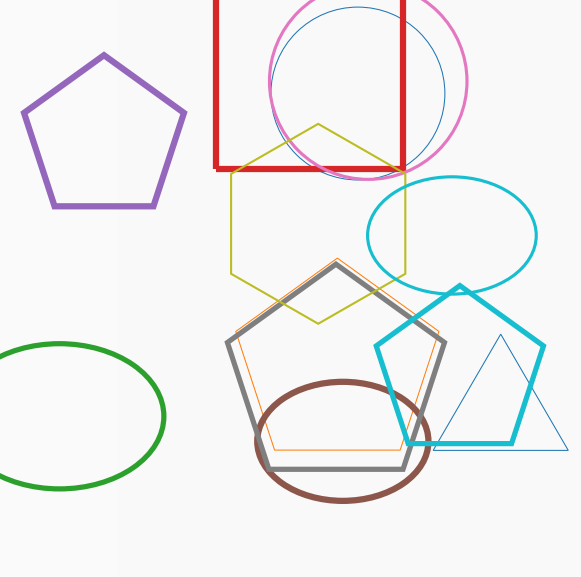[{"shape": "triangle", "thickness": 0.5, "radius": 0.67, "center": [0.861, 0.286]}, {"shape": "circle", "thickness": 0.5, "radius": 0.75, "center": [0.616, 0.837]}, {"shape": "pentagon", "thickness": 0.5, "radius": 0.92, "center": [0.58, 0.368]}, {"shape": "oval", "thickness": 2.5, "radius": 0.9, "center": [0.102, 0.278]}, {"shape": "square", "thickness": 3, "radius": 0.81, "center": [0.533, 0.868]}, {"shape": "pentagon", "thickness": 3, "radius": 0.72, "center": [0.179, 0.759]}, {"shape": "oval", "thickness": 3, "radius": 0.74, "center": [0.59, 0.235]}, {"shape": "circle", "thickness": 1.5, "radius": 0.85, "center": [0.634, 0.858]}, {"shape": "pentagon", "thickness": 2.5, "radius": 0.98, "center": [0.578, 0.345]}, {"shape": "hexagon", "thickness": 1, "radius": 0.87, "center": [0.547, 0.612]}, {"shape": "pentagon", "thickness": 2.5, "radius": 0.76, "center": [0.791, 0.353]}, {"shape": "oval", "thickness": 1.5, "radius": 0.73, "center": [0.777, 0.591]}]